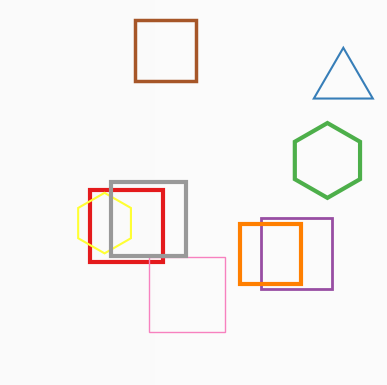[{"shape": "square", "thickness": 3, "radius": 0.47, "center": [0.326, 0.413]}, {"shape": "triangle", "thickness": 1.5, "radius": 0.44, "center": [0.886, 0.788]}, {"shape": "hexagon", "thickness": 3, "radius": 0.49, "center": [0.845, 0.583]}, {"shape": "square", "thickness": 2, "radius": 0.46, "center": [0.765, 0.341]}, {"shape": "square", "thickness": 3, "radius": 0.39, "center": [0.699, 0.34]}, {"shape": "hexagon", "thickness": 1.5, "radius": 0.39, "center": [0.27, 0.421]}, {"shape": "square", "thickness": 2.5, "radius": 0.4, "center": [0.426, 0.869]}, {"shape": "square", "thickness": 1, "radius": 0.49, "center": [0.482, 0.236]}, {"shape": "square", "thickness": 3, "radius": 0.48, "center": [0.383, 0.432]}]